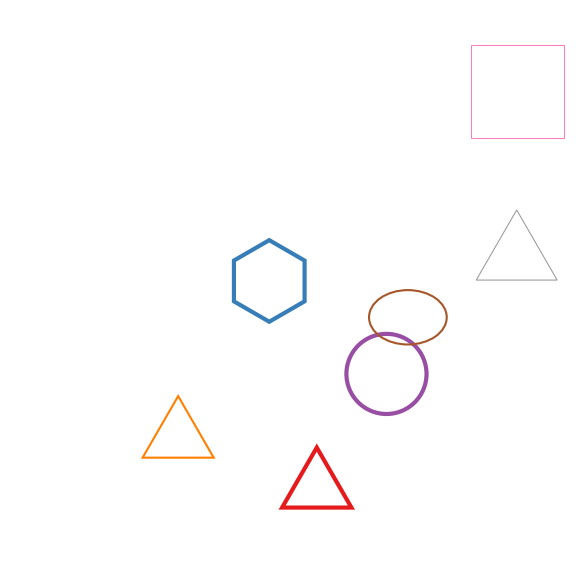[{"shape": "triangle", "thickness": 2, "radius": 0.35, "center": [0.549, 0.155]}, {"shape": "hexagon", "thickness": 2, "radius": 0.35, "center": [0.466, 0.513]}, {"shape": "circle", "thickness": 2, "radius": 0.35, "center": [0.669, 0.352]}, {"shape": "triangle", "thickness": 1, "radius": 0.36, "center": [0.309, 0.242]}, {"shape": "oval", "thickness": 1, "radius": 0.34, "center": [0.706, 0.45]}, {"shape": "square", "thickness": 0.5, "radius": 0.4, "center": [0.896, 0.84]}, {"shape": "triangle", "thickness": 0.5, "radius": 0.4, "center": [0.895, 0.555]}]